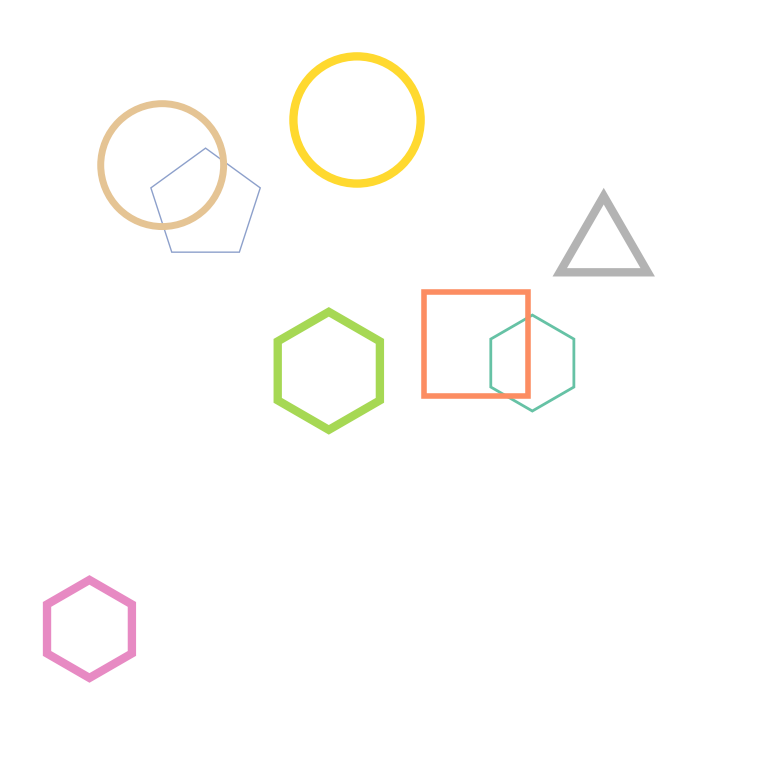[{"shape": "hexagon", "thickness": 1, "radius": 0.31, "center": [0.691, 0.529]}, {"shape": "square", "thickness": 2, "radius": 0.34, "center": [0.618, 0.553]}, {"shape": "pentagon", "thickness": 0.5, "radius": 0.37, "center": [0.267, 0.733]}, {"shape": "hexagon", "thickness": 3, "radius": 0.32, "center": [0.116, 0.183]}, {"shape": "hexagon", "thickness": 3, "radius": 0.38, "center": [0.427, 0.518]}, {"shape": "circle", "thickness": 3, "radius": 0.41, "center": [0.464, 0.844]}, {"shape": "circle", "thickness": 2.5, "radius": 0.4, "center": [0.211, 0.786]}, {"shape": "triangle", "thickness": 3, "radius": 0.33, "center": [0.784, 0.679]}]